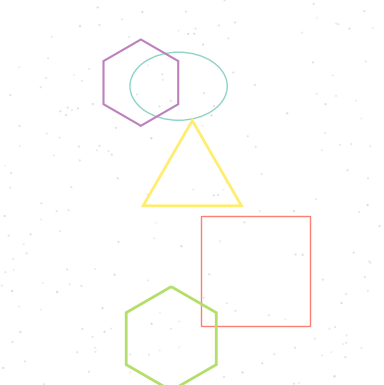[{"shape": "oval", "thickness": 1, "radius": 0.63, "center": [0.464, 0.776]}, {"shape": "square", "thickness": 1, "radius": 0.71, "center": [0.663, 0.295]}, {"shape": "hexagon", "thickness": 2, "radius": 0.68, "center": [0.445, 0.12]}, {"shape": "hexagon", "thickness": 1.5, "radius": 0.56, "center": [0.366, 0.785]}, {"shape": "triangle", "thickness": 2, "radius": 0.74, "center": [0.499, 0.539]}]